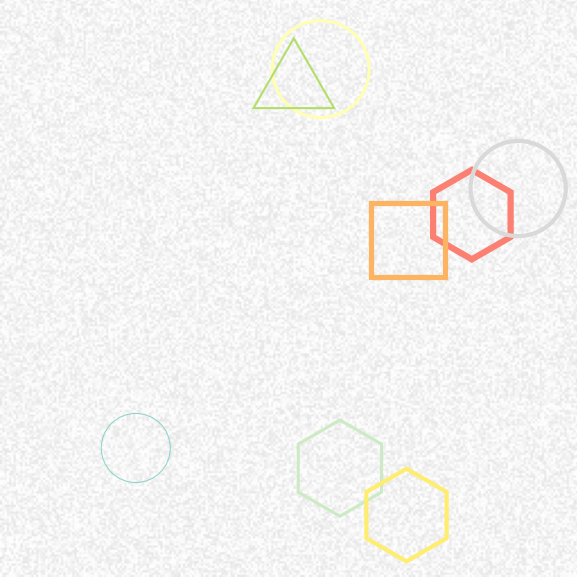[{"shape": "circle", "thickness": 0.5, "radius": 0.3, "center": [0.235, 0.223]}, {"shape": "circle", "thickness": 1.5, "radius": 0.42, "center": [0.555, 0.879]}, {"shape": "hexagon", "thickness": 3, "radius": 0.39, "center": [0.817, 0.628]}, {"shape": "square", "thickness": 2.5, "radius": 0.32, "center": [0.707, 0.584]}, {"shape": "triangle", "thickness": 1, "radius": 0.4, "center": [0.509, 0.852]}, {"shape": "circle", "thickness": 2, "radius": 0.41, "center": [0.897, 0.673]}, {"shape": "hexagon", "thickness": 1.5, "radius": 0.42, "center": [0.589, 0.189]}, {"shape": "hexagon", "thickness": 2, "radius": 0.4, "center": [0.704, 0.107]}]